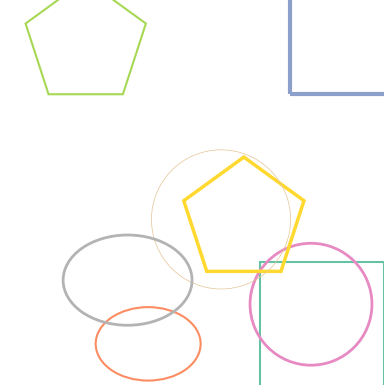[{"shape": "square", "thickness": 1.5, "radius": 0.81, "center": [0.836, 0.157]}, {"shape": "oval", "thickness": 1.5, "radius": 0.68, "center": [0.385, 0.107]}, {"shape": "square", "thickness": 3, "radius": 0.72, "center": [0.896, 0.9]}, {"shape": "circle", "thickness": 2, "radius": 0.79, "center": [0.808, 0.21]}, {"shape": "pentagon", "thickness": 1.5, "radius": 0.82, "center": [0.223, 0.888]}, {"shape": "pentagon", "thickness": 2.5, "radius": 0.82, "center": [0.633, 0.428]}, {"shape": "circle", "thickness": 0.5, "radius": 0.9, "center": [0.574, 0.43]}, {"shape": "oval", "thickness": 2, "radius": 0.84, "center": [0.331, 0.272]}]